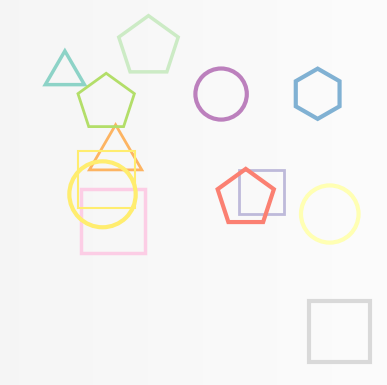[{"shape": "triangle", "thickness": 2.5, "radius": 0.29, "center": [0.167, 0.809]}, {"shape": "circle", "thickness": 3, "radius": 0.37, "center": [0.851, 0.444]}, {"shape": "square", "thickness": 2, "radius": 0.29, "center": [0.675, 0.501]}, {"shape": "pentagon", "thickness": 3, "radius": 0.38, "center": [0.634, 0.485]}, {"shape": "hexagon", "thickness": 3, "radius": 0.33, "center": [0.82, 0.756]}, {"shape": "triangle", "thickness": 2, "radius": 0.39, "center": [0.298, 0.598]}, {"shape": "pentagon", "thickness": 2, "radius": 0.38, "center": [0.274, 0.733]}, {"shape": "square", "thickness": 2.5, "radius": 0.42, "center": [0.291, 0.427]}, {"shape": "square", "thickness": 3, "radius": 0.4, "center": [0.876, 0.138]}, {"shape": "circle", "thickness": 3, "radius": 0.33, "center": [0.571, 0.756]}, {"shape": "pentagon", "thickness": 2.5, "radius": 0.4, "center": [0.383, 0.879]}, {"shape": "circle", "thickness": 3, "radius": 0.43, "center": [0.265, 0.495]}, {"shape": "square", "thickness": 1.5, "radius": 0.37, "center": [0.275, 0.533]}]